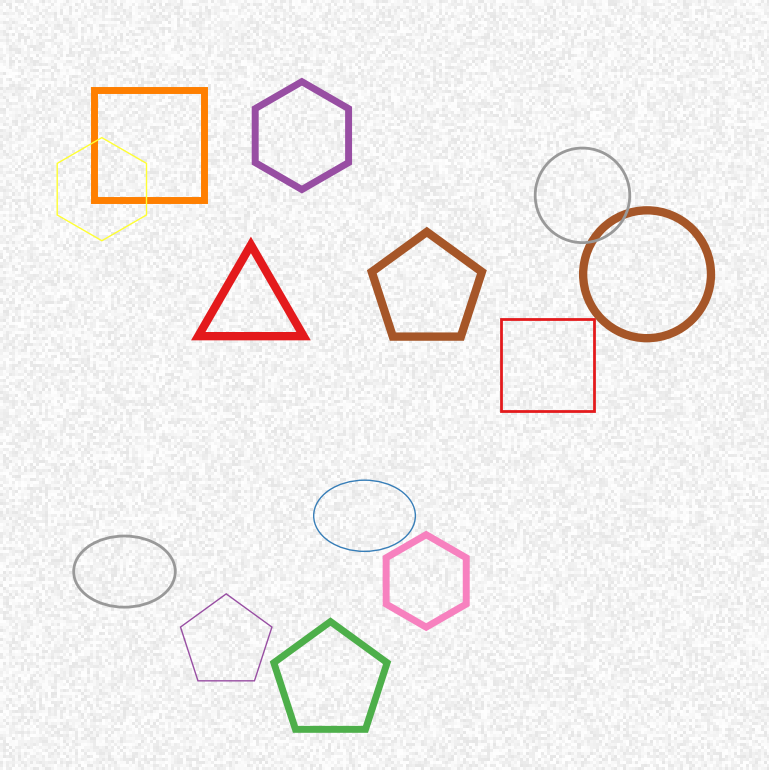[{"shape": "triangle", "thickness": 3, "radius": 0.39, "center": [0.326, 0.603]}, {"shape": "square", "thickness": 1, "radius": 0.3, "center": [0.711, 0.526]}, {"shape": "oval", "thickness": 0.5, "radius": 0.33, "center": [0.473, 0.33]}, {"shape": "pentagon", "thickness": 2.5, "radius": 0.39, "center": [0.429, 0.115]}, {"shape": "hexagon", "thickness": 2.5, "radius": 0.35, "center": [0.392, 0.824]}, {"shape": "pentagon", "thickness": 0.5, "radius": 0.31, "center": [0.294, 0.166]}, {"shape": "square", "thickness": 2.5, "radius": 0.36, "center": [0.193, 0.812]}, {"shape": "hexagon", "thickness": 0.5, "radius": 0.33, "center": [0.132, 0.754]}, {"shape": "pentagon", "thickness": 3, "radius": 0.38, "center": [0.554, 0.624]}, {"shape": "circle", "thickness": 3, "radius": 0.42, "center": [0.84, 0.644]}, {"shape": "hexagon", "thickness": 2.5, "radius": 0.3, "center": [0.553, 0.246]}, {"shape": "oval", "thickness": 1, "radius": 0.33, "center": [0.162, 0.258]}, {"shape": "circle", "thickness": 1, "radius": 0.31, "center": [0.756, 0.746]}]